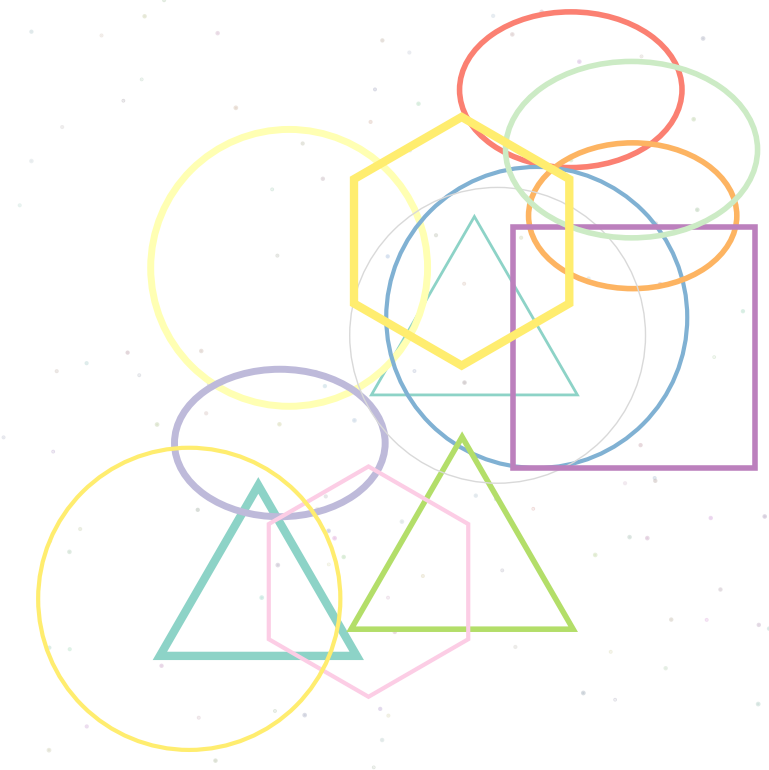[{"shape": "triangle", "thickness": 1, "radius": 0.77, "center": [0.616, 0.564]}, {"shape": "triangle", "thickness": 3, "radius": 0.74, "center": [0.335, 0.222]}, {"shape": "circle", "thickness": 2.5, "radius": 0.9, "center": [0.375, 0.652]}, {"shape": "oval", "thickness": 2.5, "radius": 0.68, "center": [0.363, 0.425]}, {"shape": "oval", "thickness": 2, "radius": 0.72, "center": [0.741, 0.883]}, {"shape": "circle", "thickness": 1.5, "radius": 0.98, "center": [0.697, 0.588]}, {"shape": "oval", "thickness": 2, "radius": 0.68, "center": [0.822, 0.72]}, {"shape": "triangle", "thickness": 2, "radius": 0.83, "center": [0.6, 0.266]}, {"shape": "hexagon", "thickness": 1.5, "radius": 0.75, "center": [0.479, 0.245]}, {"shape": "circle", "thickness": 0.5, "radius": 0.96, "center": [0.646, 0.565]}, {"shape": "square", "thickness": 2, "radius": 0.78, "center": [0.823, 0.548]}, {"shape": "oval", "thickness": 2, "radius": 0.82, "center": [0.82, 0.806]}, {"shape": "circle", "thickness": 1.5, "radius": 0.98, "center": [0.246, 0.222]}, {"shape": "hexagon", "thickness": 3, "radius": 0.81, "center": [0.6, 0.687]}]